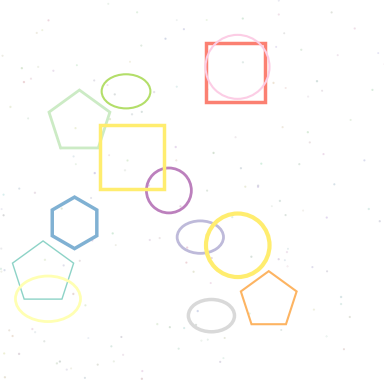[{"shape": "pentagon", "thickness": 1, "radius": 0.42, "center": [0.112, 0.291]}, {"shape": "oval", "thickness": 2, "radius": 0.42, "center": [0.125, 0.224]}, {"shape": "oval", "thickness": 2, "radius": 0.3, "center": [0.52, 0.384]}, {"shape": "square", "thickness": 2.5, "radius": 0.38, "center": [0.612, 0.811]}, {"shape": "hexagon", "thickness": 2.5, "radius": 0.33, "center": [0.194, 0.421]}, {"shape": "pentagon", "thickness": 1.5, "radius": 0.38, "center": [0.698, 0.22]}, {"shape": "oval", "thickness": 1.5, "radius": 0.32, "center": [0.327, 0.763]}, {"shape": "circle", "thickness": 1.5, "radius": 0.42, "center": [0.617, 0.826]}, {"shape": "oval", "thickness": 2.5, "radius": 0.3, "center": [0.549, 0.18]}, {"shape": "circle", "thickness": 2, "radius": 0.29, "center": [0.439, 0.505]}, {"shape": "pentagon", "thickness": 2, "radius": 0.42, "center": [0.206, 0.683]}, {"shape": "circle", "thickness": 3, "radius": 0.41, "center": [0.618, 0.363]}, {"shape": "square", "thickness": 2.5, "radius": 0.41, "center": [0.342, 0.593]}]